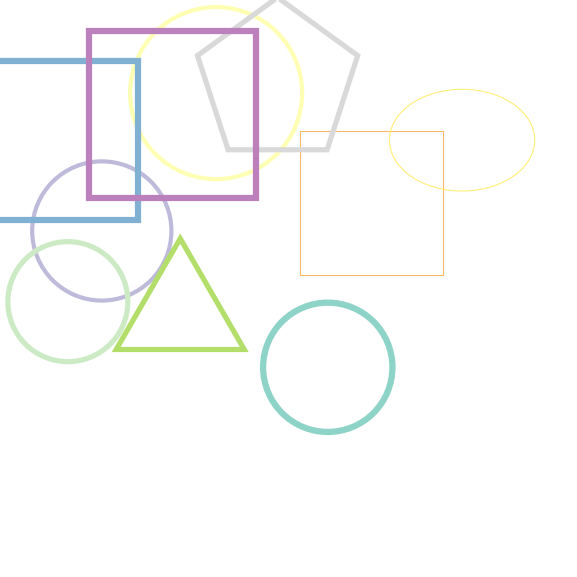[{"shape": "circle", "thickness": 3, "radius": 0.56, "center": [0.568, 0.363]}, {"shape": "circle", "thickness": 2, "radius": 0.74, "center": [0.374, 0.838]}, {"shape": "circle", "thickness": 2, "radius": 0.6, "center": [0.176, 0.599]}, {"shape": "square", "thickness": 3, "radius": 0.69, "center": [0.101, 0.756]}, {"shape": "square", "thickness": 0.5, "radius": 0.62, "center": [0.643, 0.648]}, {"shape": "triangle", "thickness": 2.5, "radius": 0.64, "center": [0.312, 0.458]}, {"shape": "pentagon", "thickness": 2.5, "radius": 0.73, "center": [0.481, 0.858]}, {"shape": "square", "thickness": 3, "radius": 0.72, "center": [0.299, 0.801]}, {"shape": "circle", "thickness": 2.5, "radius": 0.52, "center": [0.117, 0.477]}, {"shape": "oval", "thickness": 0.5, "radius": 0.63, "center": [0.8, 0.756]}]